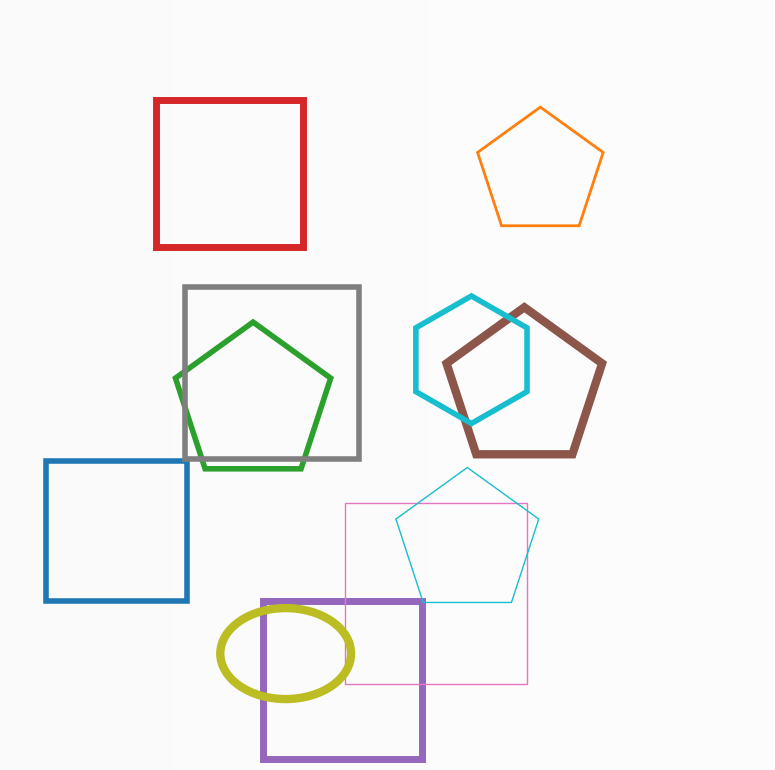[{"shape": "square", "thickness": 2, "radius": 0.45, "center": [0.15, 0.31]}, {"shape": "pentagon", "thickness": 1, "radius": 0.43, "center": [0.697, 0.776]}, {"shape": "pentagon", "thickness": 2, "radius": 0.53, "center": [0.327, 0.476]}, {"shape": "square", "thickness": 2.5, "radius": 0.48, "center": [0.296, 0.775]}, {"shape": "square", "thickness": 2.5, "radius": 0.51, "center": [0.442, 0.117]}, {"shape": "pentagon", "thickness": 3, "radius": 0.53, "center": [0.677, 0.495]}, {"shape": "square", "thickness": 0.5, "radius": 0.59, "center": [0.562, 0.229]}, {"shape": "square", "thickness": 2, "radius": 0.56, "center": [0.351, 0.515]}, {"shape": "oval", "thickness": 3, "radius": 0.42, "center": [0.369, 0.151]}, {"shape": "pentagon", "thickness": 0.5, "radius": 0.48, "center": [0.603, 0.296]}, {"shape": "hexagon", "thickness": 2, "radius": 0.41, "center": [0.608, 0.533]}]